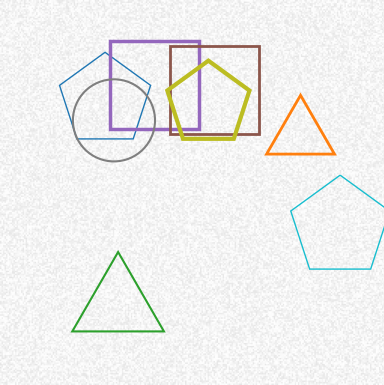[{"shape": "pentagon", "thickness": 1, "radius": 0.62, "center": [0.273, 0.74]}, {"shape": "triangle", "thickness": 2, "radius": 0.51, "center": [0.781, 0.651]}, {"shape": "triangle", "thickness": 1.5, "radius": 0.69, "center": [0.307, 0.208]}, {"shape": "square", "thickness": 2.5, "radius": 0.57, "center": [0.402, 0.78]}, {"shape": "square", "thickness": 2, "radius": 0.57, "center": [0.557, 0.765]}, {"shape": "circle", "thickness": 1.5, "radius": 0.53, "center": [0.296, 0.687]}, {"shape": "pentagon", "thickness": 3, "radius": 0.56, "center": [0.541, 0.73]}, {"shape": "pentagon", "thickness": 1, "radius": 0.67, "center": [0.883, 0.41]}]